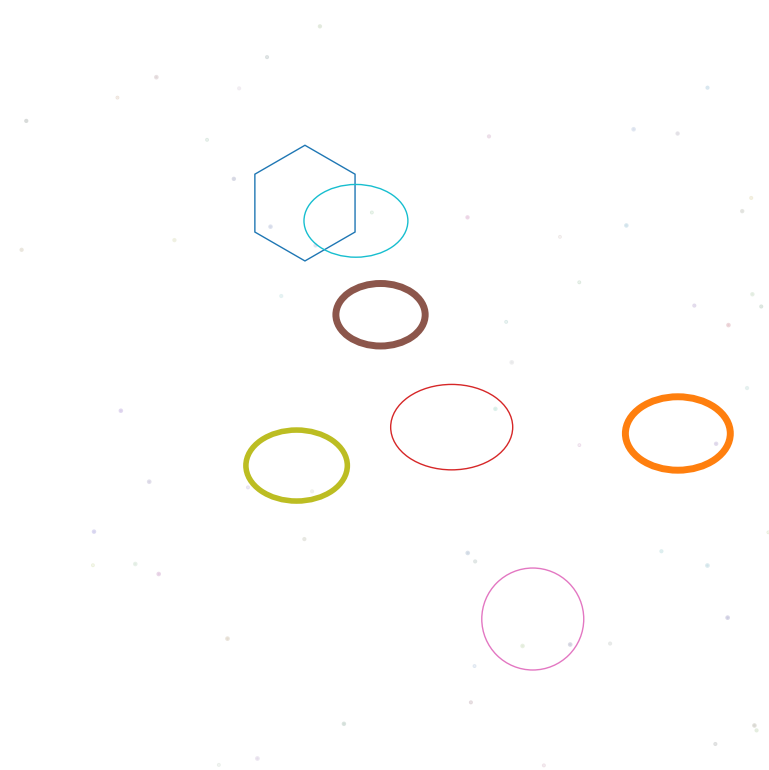[{"shape": "hexagon", "thickness": 0.5, "radius": 0.38, "center": [0.396, 0.736]}, {"shape": "oval", "thickness": 2.5, "radius": 0.34, "center": [0.88, 0.437]}, {"shape": "oval", "thickness": 0.5, "radius": 0.4, "center": [0.587, 0.445]}, {"shape": "oval", "thickness": 2.5, "radius": 0.29, "center": [0.494, 0.591]}, {"shape": "circle", "thickness": 0.5, "radius": 0.33, "center": [0.692, 0.196]}, {"shape": "oval", "thickness": 2, "radius": 0.33, "center": [0.385, 0.395]}, {"shape": "oval", "thickness": 0.5, "radius": 0.34, "center": [0.462, 0.713]}]